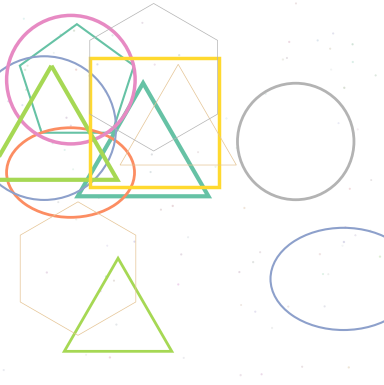[{"shape": "triangle", "thickness": 3, "radius": 0.98, "center": [0.372, 0.588]}, {"shape": "pentagon", "thickness": 1.5, "radius": 0.78, "center": [0.2, 0.781]}, {"shape": "oval", "thickness": 2, "radius": 0.83, "center": [0.183, 0.552]}, {"shape": "oval", "thickness": 1.5, "radius": 0.95, "center": [0.892, 0.276]}, {"shape": "circle", "thickness": 1.5, "radius": 0.93, "center": [0.115, 0.667]}, {"shape": "circle", "thickness": 2.5, "radius": 0.83, "center": [0.184, 0.793]}, {"shape": "triangle", "thickness": 3, "radius": 0.99, "center": [0.134, 0.632]}, {"shape": "triangle", "thickness": 2, "radius": 0.81, "center": [0.307, 0.168]}, {"shape": "square", "thickness": 2.5, "radius": 0.84, "center": [0.401, 0.682]}, {"shape": "triangle", "thickness": 0.5, "radius": 0.87, "center": [0.463, 0.659]}, {"shape": "hexagon", "thickness": 0.5, "radius": 0.87, "center": [0.203, 0.302]}, {"shape": "hexagon", "thickness": 0.5, "radius": 0.96, "center": [0.399, 0.799]}, {"shape": "circle", "thickness": 2, "radius": 0.76, "center": [0.768, 0.633]}]